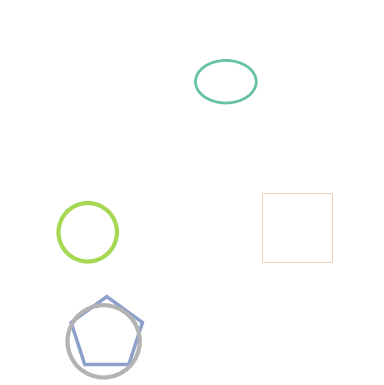[{"shape": "oval", "thickness": 2, "radius": 0.39, "center": [0.587, 0.788]}, {"shape": "pentagon", "thickness": 2.5, "radius": 0.49, "center": [0.277, 0.132]}, {"shape": "circle", "thickness": 3, "radius": 0.38, "center": [0.228, 0.397]}, {"shape": "square", "thickness": 0.5, "radius": 0.45, "center": [0.771, 0.41]}, {"shape": "circle", "thickness": 3, "radius": 0.47, "center": [0.269, 0.113]}]